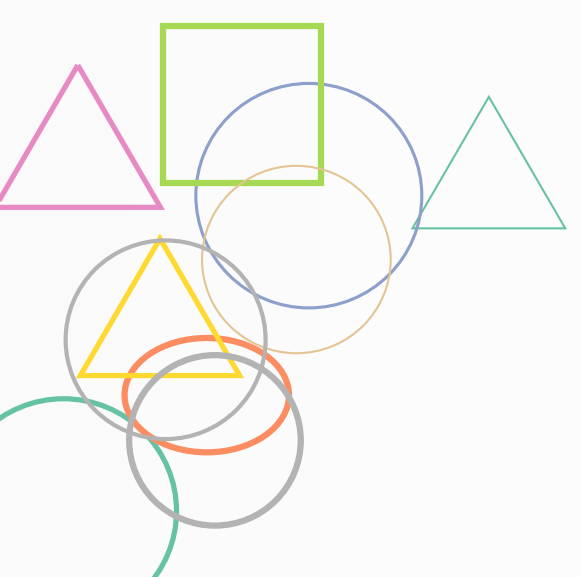[{"shape": "triangle", "thickness": 1, "radius": 0.76, "center": [0.841, 0.68]}, {"shape": "circle", "thickness": 2.5, "radius": 0.97, "center": [0.109, 0.114]}, {"shape": "oval", "thickness": 3, "radius": 0.71, "center": [0.356, 0.315]}, {"shape": "circle", "thickness": 1.5, "radius": 0.97, "center": [0.531, 0.66]}, {"shape": "triangle", "thickness": 2.5, "radius": 0.82, "center": [0.134, 0.722]}, {"shape": "square", "thickness": 3, "radius": 0.68, "center": [0.417, 0.819]}, {"shape": "triangle", "thickness": 2.5, "radius": 0.79, "center": [0.275, 0.428]}, {"shape": "circle", "thickness": 1, "radius": 0.81, "center": [0.51, 0.55]}, {"shape": "circle", "thickness": 2, "radius": 0.86, "center": [0.285, 0.411]}, {"shape": "circle", "thickness": 3, "radius": 0.74, "center": [0.37, 0.237]}]